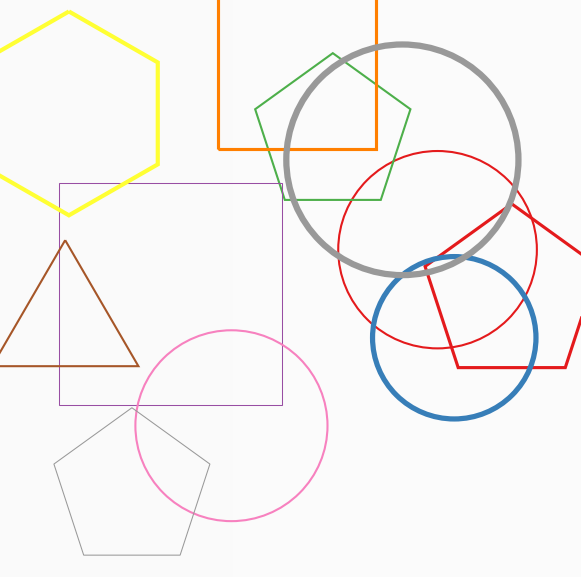[{"shape": "pentagon", "thickness": 1.5, "radius": 0.78, "center": [0.88, 0.489]}, {"shape": "circle", "thickness": 1, "radius": 0.85, "center": [0.753, 0.567]}, {"shape": "circle", "thickness": 2.5, "radius": 0.7, "center": [0.782, 0.414]}, {"shape": "pentagon", "thickness": 1, "radius": 0.7, "center": [0.573, 0.767]}, {"shape": "square", "thickness": 0.5, "radius": 0.96, "center": [0.293, 0.49]}, {"shape": "square", "thickness": 1.5, "radius": 0.68, "center": [0.512, 0.877]}, {"shape": "hexagon", "thickness": 2, "radius": 0.88, "center": [0.119, 0.803]}, {"shape": "triangle", "thickness": 1, "radius": 0.73, "center": [0.112, 0.438]}, {"shape": "circle", "thickness": 1, "radius": 0.83, "center": [0.398, 0.262]}, {"shape": "pentagon", "thickness": 0.5, "radius": 0.71, "center": [0.227, 0.152]}, {"shape": "circle", "thickness": 3, "radius": 1.0, "center": [0.692, 0.722]}]